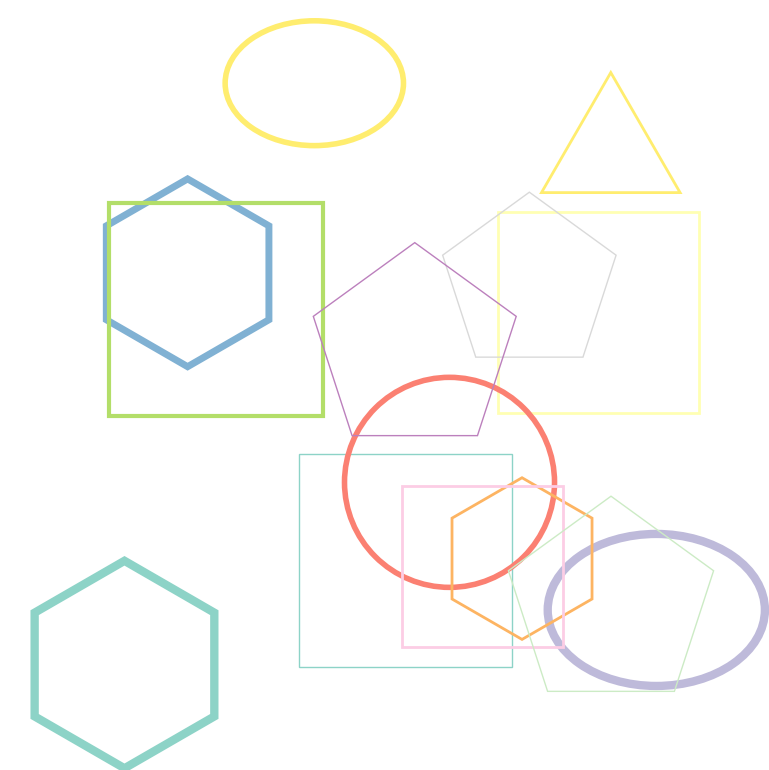[{"shape": "square", "thickness": 0.5, "radius": 0.69, "center": [0.527, 0.272]}, {"shape": "hexagon", "thickness": 3, "radius": 0.67, "center": [0.162, 0.137]}, {"shape": "square", "thickness": 1, "radius": 0.65, "center": [0.777, 0.594]}, {"shape": "oval", "thickness": 3, "radius": 0.71, "center": [0.852, 0.208]}, {"shape": "circle", "thickness": 2, "radius": 0.68, "center": [0.584, 0.374]}, {"shape": "hexagon", "thickness": 2.5, "radius": 0.61, "center": [0.244, 0.646]}, {"shape": "hexagon", "thickness": 1, "radius": 0.52, "center": [0.678, 0.275]}, {"shape": "square", "thickness": 1.5, "radius": 0.69, "center": [0.281, 0.598]}, {"shape": "square", "thickness": 1, "radius": 0.52, "center": [0.627, 0.264]}, {"shape": "pentagon", "thickness": 0.5, "radius": 0.59, "center": [0.687, 0.632]}, {"shape": "pentagon", "thickness": 0.5, "radius": 0.69, "center": [0.539, 0.546]}, {"shape": "pentagon", "thickness": 0.5, "radius": 0.7, "center": [0.793, 0.215]}, {"shape": "oval", "thickness": 2, "radius": 0.58, "center": [0.408, 0.892]}, {"shape": "triangle", "thickness": 1, "radius": 0.52, "center": [0.793, 0.802]}]